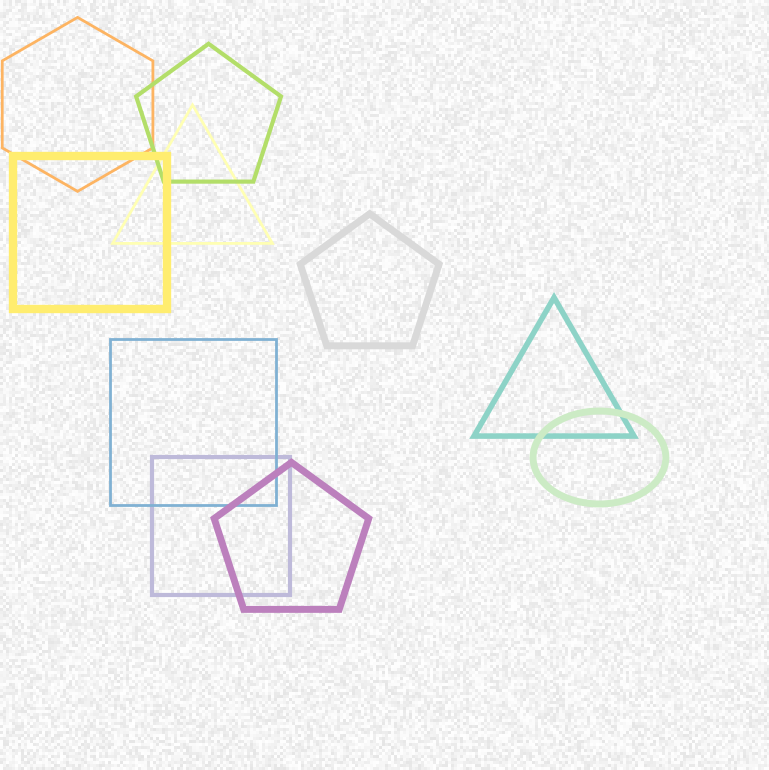[{"shape": "triangle", "thickness": 2, "radius": 0.6, "center": [0.72, 0.494]}, {"shape": "triangle", "thickness": 1, "radius": 0.6, "center": [0.25, 0.744]}, {"shape": "square", "thickness": 1.5, "radius": 0.45, "center": [0.287, 0.317]}, {"shape": "square", "thickness": 1, "radius": 0.54, "center": [0.251, 0.452]}, {"shape": "hexagon", "thickness": 1, "radius": 0.56, "center": [0.101, 0.864]}, {"shape": "pentagon", "thickness": 1.5, "radius": 0.49, "center": [0.271, 0.844]}, {"shape": "pentagon", "thickness": 2.5, "radius": 0.47, "center": [0.48, 0.628]}, {"shape": "pentagon", "thickness": 2.5, "radius": 0.53, "center": [0.379, 0.294]}, {"shape": "oval", "thickness": 2.5, "radius": 0.43, "center": [0.779, 0.406]}, {"shape": "square", "thickness": 3, "radius": 0.5, "center": [0.117, 0.698]}]